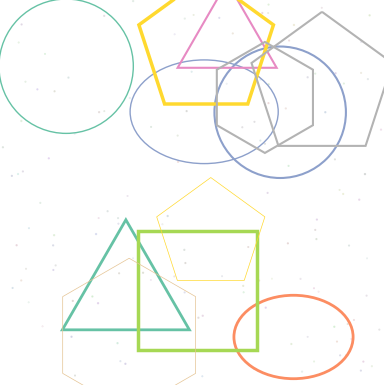[{"shape": "circle", "thickness": 1, "radius": 0.87, "center": [0.172, 0.828]}, {"shape": "triangle", "thickness": 2, "radius": 0.95, "center": [0.327, 0.239]}, {"shape": "oval", "thickness": 2, "radius": 0.77, "center": [0.762, 0.125]}, {"shape": "circle", "thickness": 1.5, "radius": 0.85, "center": [0.728, 0.708]}, {"shape": "oval", "thickness": 1, "radius": 0.96, "center": [0.53, 0.71]}, {"shape": "triangle", "thickness": 1.5, "radius": 0.74, "center": [0.59, 0.898]}, {"shape": "square", "thickness": 2.5, "radius": 0.77, "center": [0.514, 0.246]}, {"shape": "pentagon", "thickness": 2.5, "radius": 0.92, "center": [0.536, 0.879]}, {"shape": "pentagon", "thickness": 0.5, "radius": 0.74, "center": [0.548, 0.391]}, {"shape": "hexagon", "thickness": 0.5, "radius": 1.0, "center": [0.335, 0.13]}, {"shape": "hexagon", "thickness": 1.5, "radius": 0.72, "center": [0.688, 0.747]}, {"shape": "pentagon", "thickness": 1.5, "radius": 0.96, "center": [0.836, 0.777]}]